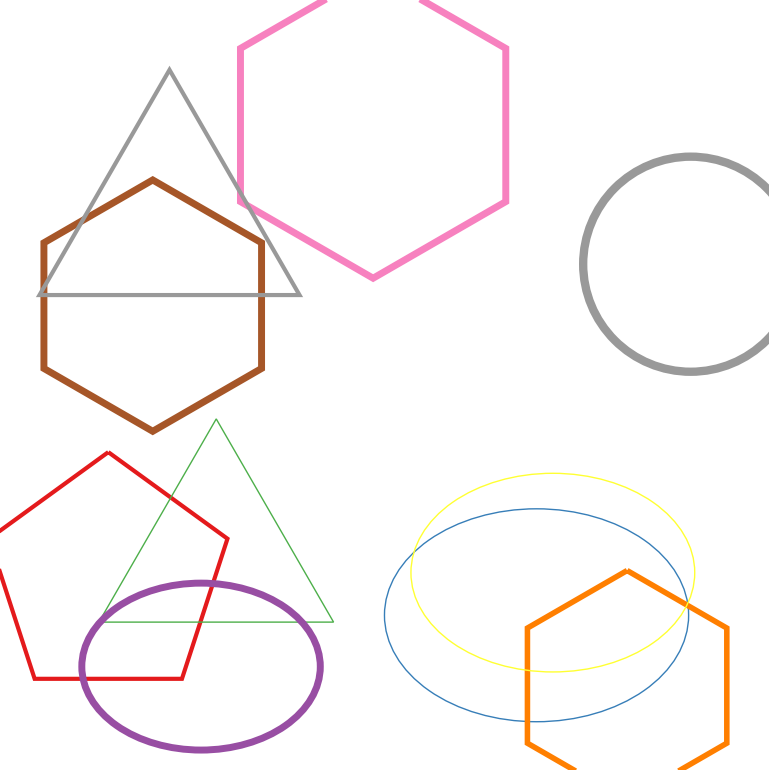[{"shape": "pentagon", "thickness": 1.5, "radius": 0.81, "center": [0.141, 0.25]}, {"shape": "oval", "thickness": 0.5, "radius": 0.99, "center": [0.697, 0.201]}, {"shape": "triangle", "thickness": 0.5, "radius": 0.88, "center": [0.281, 0.28]}, {"shape": "oval", "thickness": 2.5, "radius": 0.77, "center": [0.261, 0.134]}, {"shape": "hexagon", "thickness": 2, "radius": 0.75, "center": [0.814, 0.11]}, {"shape": "oval", "thickness": 0.5, "radius": 0.92, "center": [0.718, 0.256]}, {"shape": "hexagon", "thickness": 2.5, "radius": 0.82, "center": [0.198, 0.603]}, {"shape": "hexagon", "thickness": 2.5, "radius": 0.99, "center": [0.485, 0.838]}, {"shape": "triangle", "thickness": 1.5, "radius": 0.97, "center": [0.22, 0.714]}, {"shape": "circle", "thickness": 3, "radius": 0.7, "center": [0.897, 0.657]}]